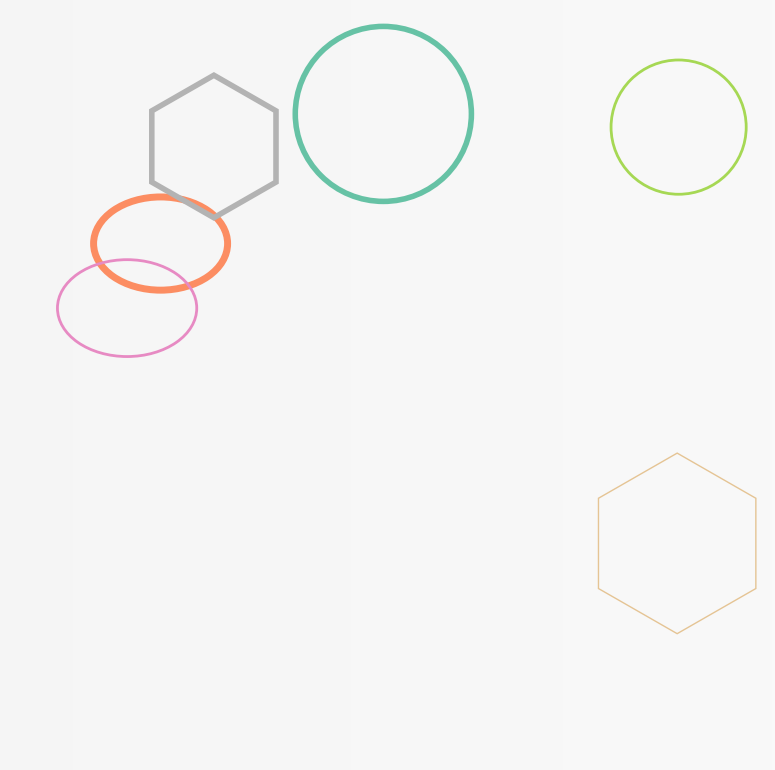[{"shape": "circle", "thickness": 2, "radius": 0.57, "center": [0.495, 0.852]}, {"shape": "oval", "thickness": 2.5, "radius": 0.43, "center": [0.207, 0.684]}, {"shape": "oval", "thickness": 1, "radius": 0.45, "center": [0.164, 0.6]}, {"shape": "circle", "thickness": 1, "radius": 0.44, "center": [0.876, 0.835]}, {"shape": "hexagon", "thickness": 0.5, "radius": 0.59, "center": [0.874, 0.294]}, {"shape": "hexagon", "thickness": 2, "radius": 0.46, "center": [0.276, 0.81]}]